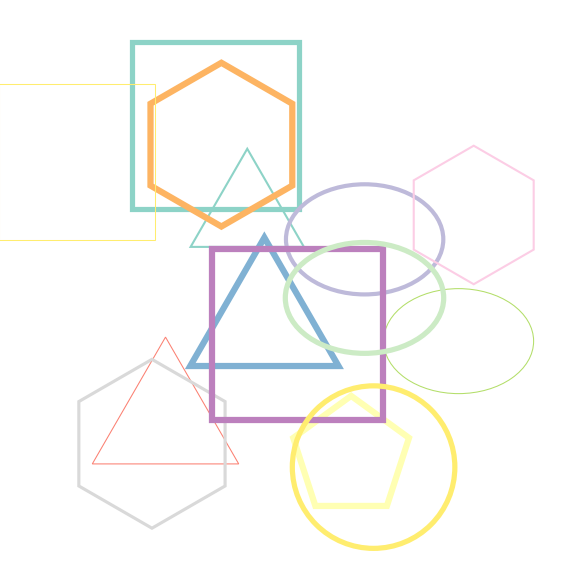[{"shape": "square", "thickness": 2.5, "radius": 0.72, "center": [0.373, 0.782]}, {"shape": "triangle", "thickness": 1, "radius": 0.57, "center": [0.428, 0.628]}, {"shape": "pentagon", "thickness": 3, "radius": 0.53, "center": [0.608, 0.208]}, {"shape": "oval", "thickness": 2, "radius": 0.68, "center": [0.631, 0.585]}, {"shape": "triangle", "thickness": 0.5, "radius": 0.73, "center": [0.287, 0.269]}, {"shape": "triangle", "thickness": 3, "radius": 0.74, "center": [0.458, 0.439]}, {"shape": "hexagon", "thickness": 3, "radius": 0.71, "center": [0.383, 0.749]}, {"shape": "oval", "thickness": 0.5, "radius": 0.65, "center": [0.794, 0.408]}, {"shape": "hexagon", "thickness": 1, "radius": 0.6, "center": [0.82, 0.627]}, {"shape": "hexagon", "thickness": 1.5, "radius": 0.73, "center": [0.263, 0.231]}, {"shape": "square", "thickness": 3, "radius": 0.74, "center": [0.515, 0.419]}, {"shape": "oval", "thickness": 2.5, "radius": 0.69, "center": [0.631, 0.483]}, {"shape": "square", "thickness": 0.5, "radius": 0.67, "center": [0.134, 0.718]}, {"shape": "circle", "thickness": 2.5, "radius": 0.7, "center": [0.647, 0.19]}]